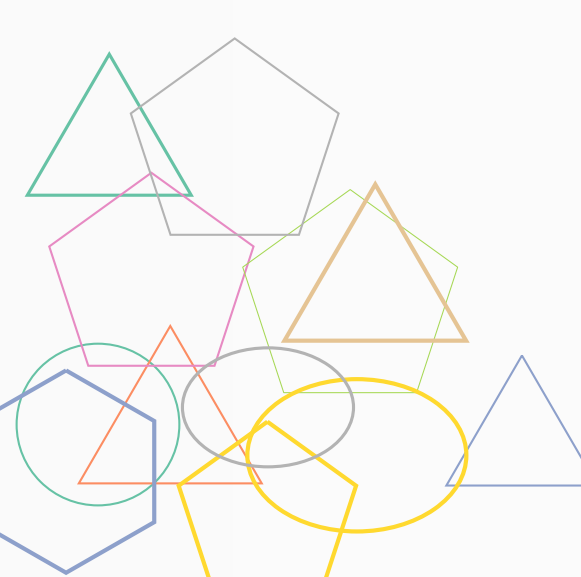[{"shape": "circle", "thickness": 1, "radius": 0.7, "center": [0.169, 0.264]}, {"shape": "triangle", "thickness": 1.5, "radius": 0.81, "center": [0.188, 0.743]}, {"shape": "triangle", "thickness": 1, "radius": 0.91, "center": [0.293, 0.253]}, {"shape": "hexagon", "thickness": 2, "radius": 0.88, "center": [0.114, 0.183]}, {"shape": "triangle", "thickness": 1, "radius": 0.75, "center": [0.898, 0.233]}, {"shape": "pentagon", "thickness": 1, "radius": 0.92, "center": [0.26, 0.515]}, {"shape": "pentagon", "thickness": 0.5, "radius": 0.97, "center": [0.602, 0.476]}, {"shape": "pentagon", "thickness": 2, "radius": 0.8, "center": [0.46, 0.108]}, {"shape": "oval", "thickness": 2, "radius": 0.94, "center": [0.614, 0.211]}, {"shape": "triangle", "thickness": 2, "radius": 0.9, "center": [0.646, 0.499]}, {"shape": "oval", "thickness": 1.5, "radius": 0.74, "center": [0.461, 0.294]}, {"shape": "pentagon", "thickness": 1, "radius": 0.94, "center": [0.404, 0.745]}]